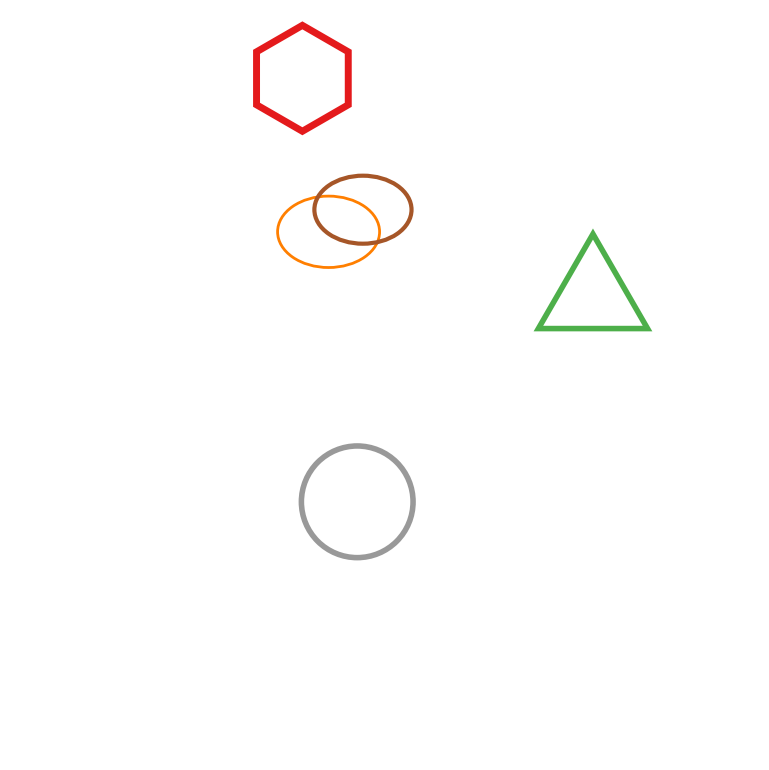[{"shape": "hexagon", "thickness": 2.5, "radius": 0.34, "center": [0.393, 0.898]}, {"shape": "triangle", "thickness": 2, "radius": 0.41, "center": [0.77, 0.614]}, {"shape": "oval", "thickness": 1, "radius": 0.33, "center": [0.427, 0.699]}, {"shape": "oval", "thickness": 1.5, "radius": 0.32, "center": [0.471, 0.728]}, {"shape": "circle", "thickness": 2, "radius": 0.36, "center": [0.464, 0.348]}]